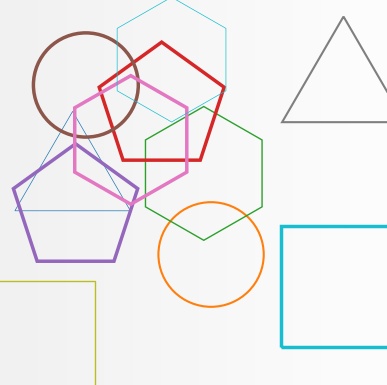[{"shape": "triangle", "thickness": 0.5, "radius": 0.86, "center": [0.187, 0.539]}, {"shape": "circle", "thickness": 1.5, "radius": 0.68, "center": [0.545, 0.339]}, {"shape": "hexagon", "thickness": 1, "radius": 0.87, "center": [0.526, 0.55]}, {"shape": "pentagon", "thickness": 2.5, "radius": 0.85, "center": [0.417, 0.721]}, {"shape": "pentagon", "thickness": 2.5, "radius": 0.84, "center": [0.195, 0.458]}, {"shape": "circle", "thickness": 2.5, "radius": 0.68, "center": [0.222, 0.779]}, {"shape": "hexagon", "thickness": 2.5, "radius": 0.83, "center": [0.337, 0.636]}, {"shape": "triangle", "thickness": 1.5, "radius": 0.91, "center": [0.886, 0.774]}, {"shape": "square", "thickness": 1, "radius": 0.71, "center": [0.102, 0.127]}, {"shape": "square", "thickness": 2.5, "radius": 0.78, "center": [0.883, 0.255]}, {"shape": "hexagon", "thickness": 0.5, "radius": 0.81, "center": [0.443, 0.845]}]